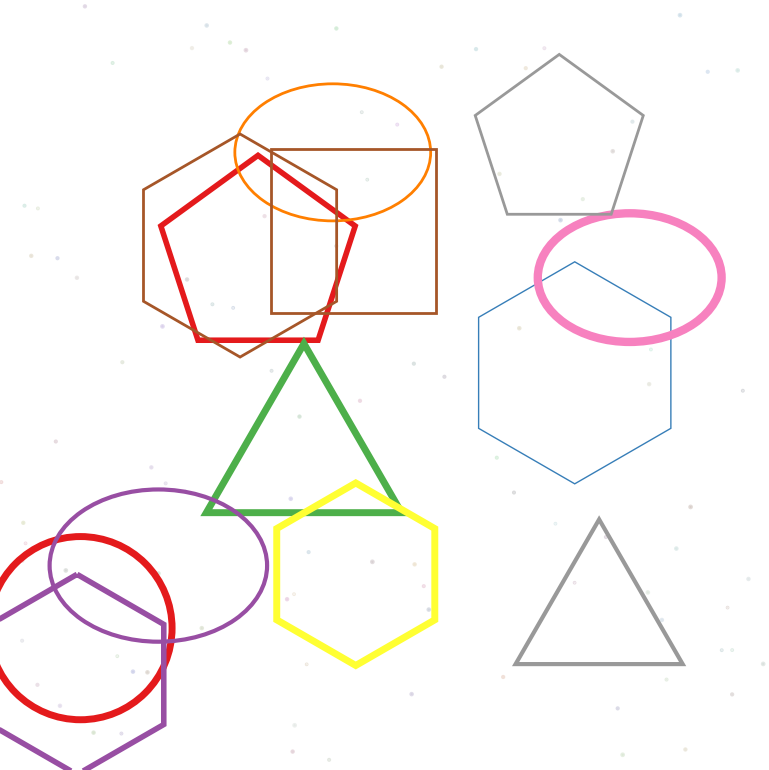[{"shape": "circle", "thickness": 2.5, "radius": 0.59, "center": [0.105, 0.184]}, {"shape": "pentagon", "thickness": 2, "radius": 0.66, "center": [0.335, 0.666]}, {"shape": "hexagon", "thickness": 0.5, "radius": 0.72, "center": [0.746, 0.516]}, {"shape": "triangle", "thickness": 2.5, "radius": 0.73, "center": [0.395, 0.407]}, {"shape": "oval", "thickness": 1.5, "radius": 0.71, "center": [0.206, 0.265]}, {"shape": "hexagon", "thickness": 2, "radius": 0.65, "center": [0.1, 0.124]}, {"shape": "oval", "thickness": 1, "radius": 0.64, "center": [0.432, 0.802]}, {"shape": "hexagon", "thickness": 2.5, "radius": 0.59, "center": [0.462, 0.254]}, {"shape": "hexagon", "thickness": 1, "radius": 0.72, "center": [0.312, 0.681]}, {"shape": "square", "thickness": 1, "radius": 0.53, "center": [0.459, 0.7]}, {"shape": "oval", "thickness": 3, "radius": 0.6, "center": [0.818, 0.639]}, {"shape": "triangle", "thickness": 1.5, "radius": 0.63, "center": [0.778, 0.2]}, {"shape": "pentagon", "thickness": 1, "radius": 0.57, "center": [0.726, 0.815]}]